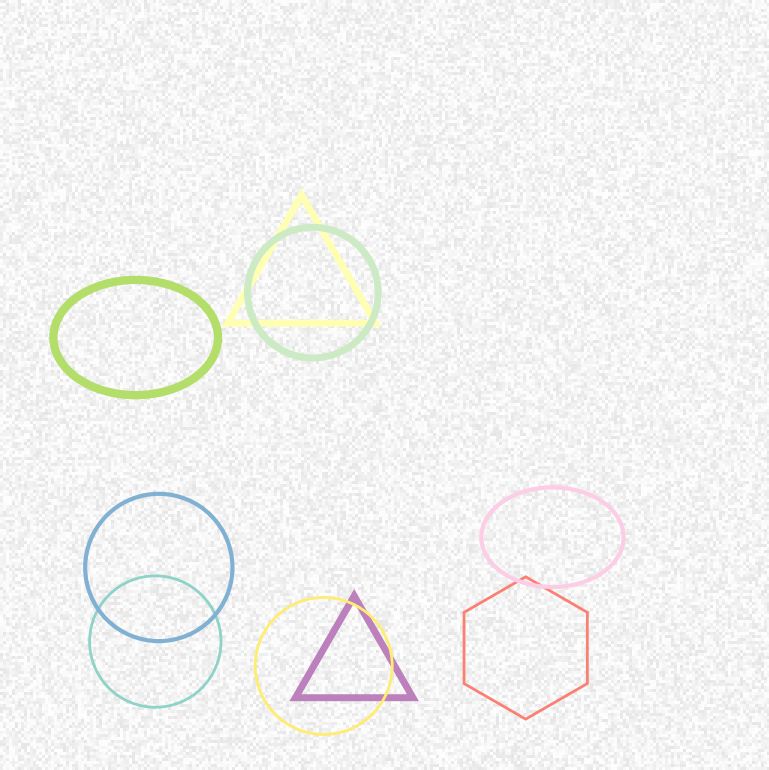[{"shape": "circle", "thickness": 1, "radius": 0.43, "center": [0.202, 0.167]}, {"shape": "triangle", "thickness": 2.5, "radius": 0.55, "center": [0.392, 0.636]}, {"shape": "hexagon", "thickness": 1, "radius": 0.46, "center": [0.683, 0.159]}, {"shape": "circle", "thickness": 1.5, "radius": 0.48, "center": [0.206, 0.263]}, {"shape": "oval", "thickness": 3, "radius": 0.53, "center": [0.176, 0.562]}, {"shape": "oval", "thickness": 1.5, "radius": 0.46, "center": [0.718, 0.302]}, {"shape": "triangle", "thickness": 2.5, "radius": 0.44, "center": [0.46, 0.138]}, {"shape": "circle", "thickness": 2.5, "radius": 0.42, "center": [0.406, 0.62]}, {"shape": "circle", "thickness": 1, "radius": 0.44, "center": [0.42, 0.135]}]